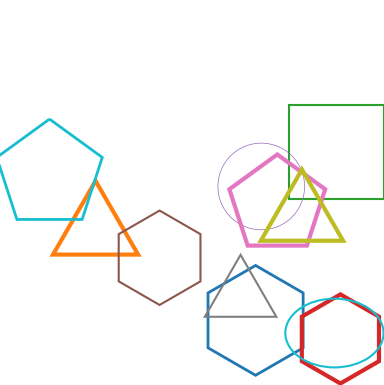[{"shape": "hexagon", "thickness": 2, "radius": 0.71, "center": [0.664, 0.168]}, {"shape": "triangle", "thickness": 3, "radius": 0.64, "center": [0.248, 0.403]}, {"shape": "square", "thickness": 1.5, "radius": 0.61, "center": [0.874, 0.606]}, {"shape": "hexagon", "thickness": 3, "radius": 0.58, "center": [0.884, 0.12]}, {"shape": "circle", "thickness": 0.5, "radius": 0.56, "center": [0.679, 0.516]}, {"shape": "hexagon", "thickness": 1.5, "radius": 0.61, "center": [0.415, 0.33]}, {"shape": "pentagon", "thickness": 3, "radius": 0.65, "center": [0.72, 0.468]}, {"shape": "triangle", "thickness": 1.5, "radius": 0.54, "center": [0.625, 0.231]}, {"shape": "triangle", "thickness": 3, "radius": 0.62, "center": [0.784, 0.436]}, {"shape": "oval", "thickness": 1.5, "radius": 0.64, "center": [0.869, 0.135]}, {"shape": "pentagon", "thickness": 2, "radius": 0.72, "center": [0.129, 0.547]}]